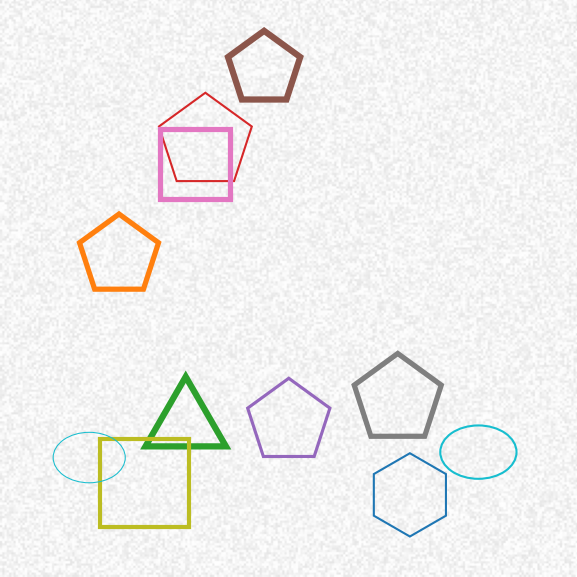[{"shape": "hexagon", "thickness": 1, "radius": 0.36, "center": [0.71, 0.142]}, {"shape": "pentagon", "thickness": 2.5, "radius": 0.36, "center": [0.206, 0.557]}, {"shape": "triangle", "thickness": 3, "radius": 0.4, "center": [0.322, 0.266]}, {"shape": "pentagon", "thickness": 1, "radius": 0.42, "center": [0.356, 0.754]}, {"shape": "pentagon", "thickness": 1.5, "radius": 0.37, "center": [0.5, 0.269]}, {"shape": "pentagon", "thickness": 3, "radius": 0.33, "center": [0.457, 0.88]}, {"shape": "square", "thickness": 2.5, "radius": 0.3, "center": [0.338, 0.715]}, {"shape": "pentagon", "thickness": 2.5, "radius": 0.4, "center": [0.689, 0.308]}, {"shape": "square", "thickness": 2, "radius": 0.38, "center": [0.25, 0.163]}, {"shape": "oval", "thickness": 1, "radius": 0.33, "center": [0.828, 0.216]}, {"shape": "oval", "thickness": 0.5, "radius": 0.31, "center": [0.154, 0.207]}]